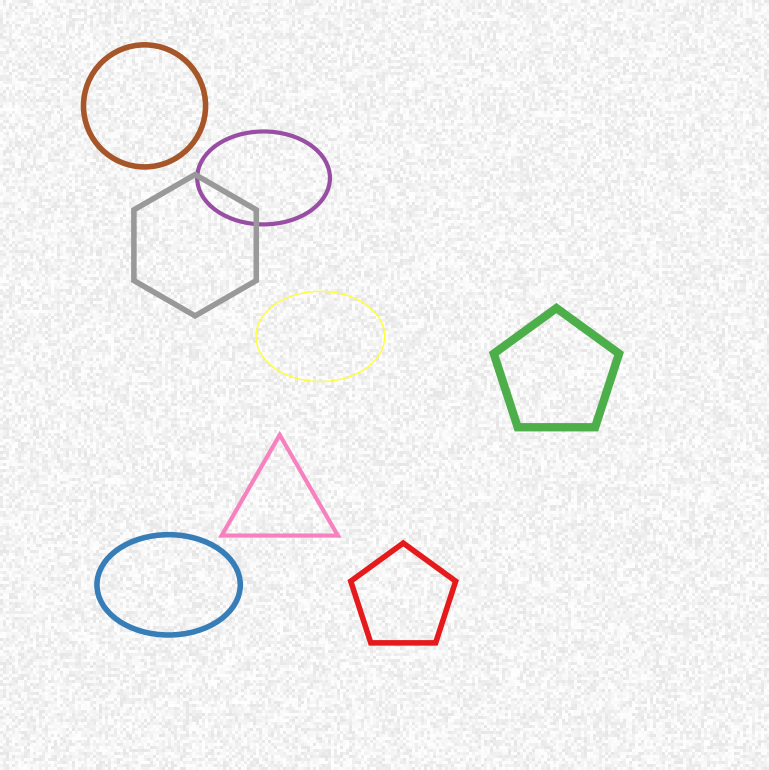[{"shape": "pentagon", "thickness": 2, "radius": 0.36, "center": [0.524, 0.223]}, {"shape": "oval", "thickness": 2, "radius": 0.47, "center": [0.219, 0.24]}, {"shape": "pentagon", "thickness": 3, "radius": 0.43, "center": [0.723, 0.514]}, {"shape": "oval", "thickness": 1.5, "radius": 0.43, "center": [0.342, 0.769]}, {"shape": "oval", "thickness": 0.5, "radius": 0.42, "center": [0.416, 0.563]}, {"shape": "circle", "thickness": 2, "radius": 0.4, "center": [0.188, 0.863]}, {"shape": "triangle", "thickness": 1.5, "radius": 0.44, "center": [0.363, 0.348]}, {"shape": "hexagon", "thickness": 2, "radius": 0.46, "center": [0.253, 0.682]}]